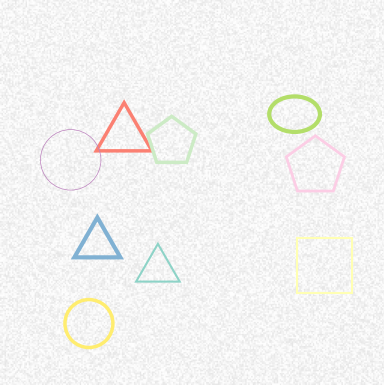[{"shape": "triangle", "thickness": 1.5, "radius": 0.33, "center": [0.41, 0.301]}, {"shape": "square", "thickness": 1.5, "radius": 0.36, "center": [0.842, 0.31]}, {"shape": "triangle", "thickness": 2.5, "radius": 0.42, "center": [0.322, 0.65]}, {"shape": "triangle", "thickness": 3, "radius": 0.34, "center": [0.253, 0.366]}, {"shape": "oval", "thickness": 3, "radius": 0.33, "center": [0.765, 0.703]}, {"shape": "pentagon", "thickness": 2, "radius": 0.4, "center": [0.819, 0.568]}, {"shape": "circle", "thickness": 0.5, "radius": 0.39, "center": [0.184, 0.585]}, {"shape": "pentagon", "thickness": 2.5, "radius": 0.33, "center": [0.446, 0.632]}, {"shape": "circle", "thickness": 2.5, "radius": 0.31, "center": [0.231, 0.16]}]